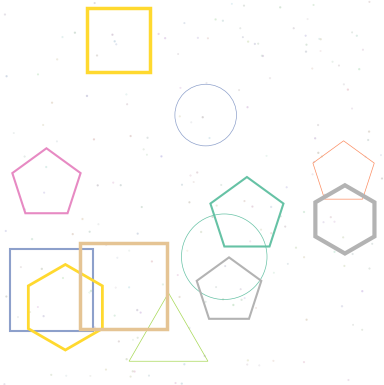[{"shape": "circle", "thickness": 0.5, "radius": 0.56, "center": [0.582, 0.333]}, {"shape": "pentagon", "thickness": 1.5, "radius": 0.5, "center": [0.641, 0.44]}, {"shape": "pentagon", "thickness": 0.5, "radius": 0.42, "center": [0.892, 0.55]}, {"shape": "circle", "thickness": 0.5, "radius": 0.4, "center": [0.534, 0.701]}, {"shape": "square", "thickness": 1.5, "radius": 0.53, "center": [0.134, 0.246]}, {"shape": "pentagon", "thickness": 1.5, "radius": 0.47, "center": [0.121, 0.522]}, {"shape": "triangle", "thickness": 0.5, "radius": 0.59, "center": [0.438, 0.121]}, {"shape": "square", "thickness": 2.5, "radius": 0.41, "center": [0.308, 0.896]}, {"shape": "hexagon", "thickness": 2, "radius": 0.56, "center": [0.17, 0.202]}, {"shape": "square", "thickness": 2.5, "radius": 0.56, "center": [0.321, 0.258]}, {"shape": "pentagon", "thickness": 1.5, "radius": 0.44, "center": [0.595, 0.243]}, {"shape": "hexagon", "thickness": 3, "radius": 0.44, "center": [0.896, 0.43]}]